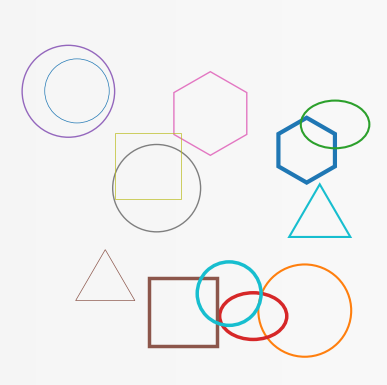[{"shape": "circle", "thickness": 0.5, "radius": 0.42, "center": [0.199, 0.764]}, {"shape": "hexagon", "thickness": 3, "radius": 0.42, "center": [0.791, 0.61]}, {"shape": "circle", "thickness": 1.5, "radius": 0.6, "center": [0.786, 0.193]}, {"shape": "oval", "thickness": 1.5, "radius": 0.44, "center": [0.865, 0.677]}, {"shape": "oval", "thickness": 2.5, "radius": 0.43, "center": [0.653, 0.179]}, {"shape": "circle", "thickness": 1, "radius": 0.6, "center": [0.176, 0.763]}, {"shape": "triangle", "thickness": 0.5, "radius": 0.44, "center": [0.272, 0.263]}, {"shape": "square", "thickness": 2.5, "radius": 0.44, "center": [0.472, 0.19]}, {"shape": "hexagon", "thickness": 1, "radius": 0.54, "center": [0.543, 0.705]}, {"shape": "circle", "thickness": 1, "radius": 0.57, "center": [0.404, 0.511]}, {"shape": "square", "thickness": 0.5, "radius": 0.43, "center": [0.383, 0.569]}, {"shape": "circle", "thickness": 2.5, "radius": 0.41, "center": [0.591, 0.237]}, {"shape": "triangle", "thickness": 1.5, "radius": 0.46, "center": [0.825, 0.43]}]